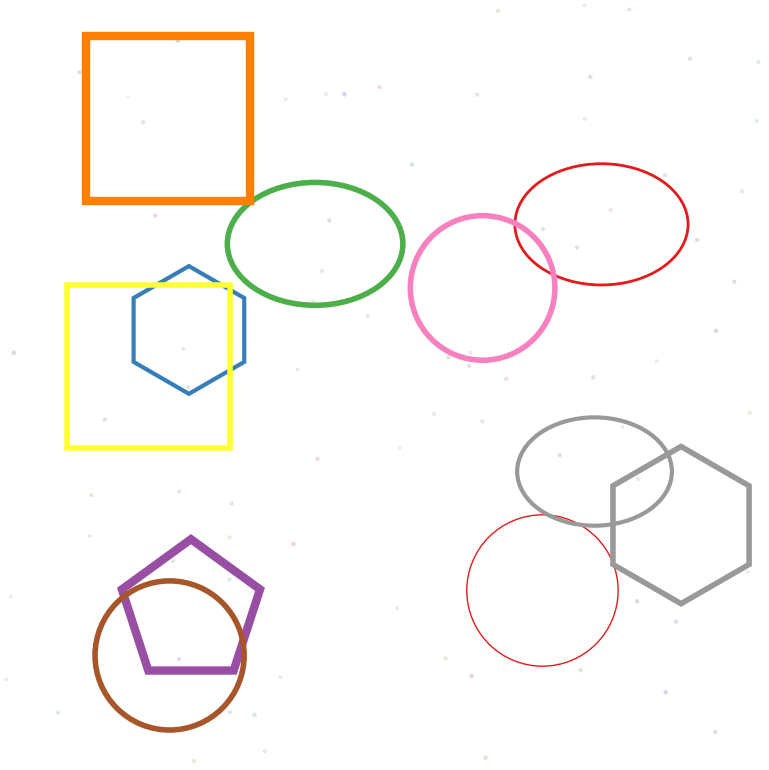[{"shape": "oval", "thickness": 1, "radius": 0.56, "center": [0.781, 0.709]}, {"shape": "circle", "thickness": 0.5, "radius": 0.49, "center": [0.704, 0.233]}, {"shape": "hexagon", "thickness": 1.5, "radius": 0.41, "center": [0.245, 0.571]}, {"shape": "oval", "thickness": 2, "radius": 0.57, "center": [0.409, 0.683]}, {"shape": "pentagon", "thickness": 3, "radius": 0.47, "center": [0.248, 0.205]}, {"shape": "square", "thickness": 3, "radius": 0.53, "center": [0.218, 0.846]}, {"shape": "square", "thickness": 2, "radius": 0.53, "center": [0.193, 0.524]}, {"shape": "circle", "thickness": 2, "radius": 0.48, "center": [0.22, 0.149]}, {"shape": "circle", "thickness": 2, "radius": 0.47, "center": [0.627, 0.626]}, {"shape": "hexagon", "thickness": 2, "radius": 0.51, "center": [0.884, 0.318]}, {"shape": "oval", "thickness": 1.5, "radius": 0.5, "center": [0.772, 0.388]}]